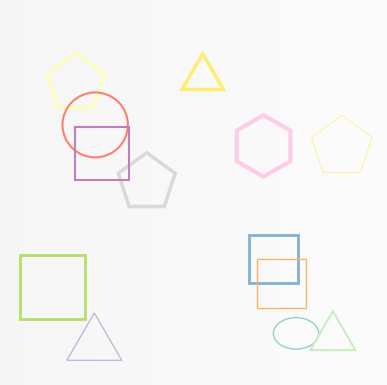[{"shape": "oval", "thickness": 1, "radius": 0.29, "center": [0.764, 0.134]}, {"shape": "pentagon", "thickness": 2, "radius": 0.39, "center": [0.196, 0.784]}, {"shape": "triangle", "thickness": 1, "radius": 0.41, "center": [0.243, 0.105]}, {"shape": "circle", "thickness": 1.5, "radius": 0.42, "center": [0.246, 0.676]}, {"shape": "square", "thickness": 2, "radius": 0.32, "center": [0.707, 0.327]}, {"shape": "square", "thickness": 1, "radius": 0.31, "center": [0.727, 0.264]}, {"shape": "square", "thickness": 2, "radius": 0.42, "center": [0.135, 0.254]}, {"shape": "hexagon", "thickness": 3, "radius": 0.4, "center": [0.68, 0.621]}, {"shape": "pentagon", "thickness": 2.5, "radius": 0.39, "center": [0.379, 0.526]}, {"shape": "square", "thickness": 1.5, "radius": 0.35, "center": [0.264, 0.6]}, {"shape": "triangle", "thickness": 1.5, "radius": 0.34, "center": [0.859, 0.124]}, {"shape": "pentagon", "thickness": 0.5, "radius": 0.41, "center": [0.882, 0.618]}, {"shape": "triangle", "thickness": 2.5, "radius": 0.31, "center": [0.523, 0.799]}]